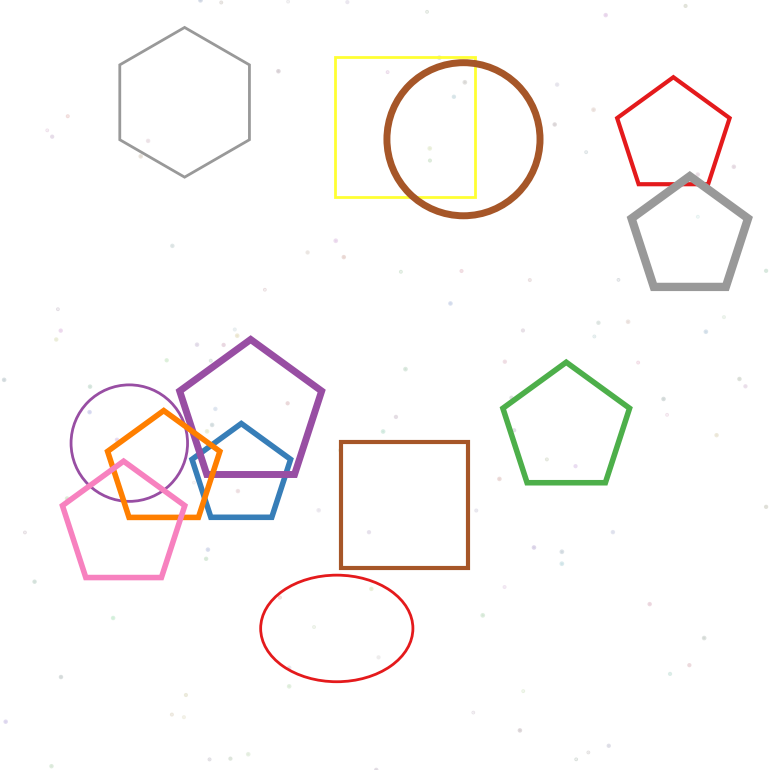[{"shape": "pentagon", "thickness": 1.5, "radius": 0.38, "center": [0.875, 0.823]}, {"shape": "oval", "thickness": 1, "radius": 0.49, "center": [0.437, 0.184]}, {"shape": "pentagon", "thickness": 2, "radius": 0.34, "center": [0.313, 0.383]}, {"shape": "pentagon", "thickness": 2, "radius": 0.43, "center": [0.735, 0.443]}, {"shape": "circle", "thickness": 1, "radius": 0.38, "center": [0.168, 0.425]}, {"shape": "pentagon", "thickness": 2.5, "radius": 0.48, "center": [0.326, 0.462]}, {"shape": "pentagon", "thickness": 2, "radius": 0.38, "center": [0.213, 0.39]}, {"shape": "square", "thickness": 1, "radius": 0.45, "center": [0.526, 0.835]}, {"shape": "square", "thickness": 1.5, "radius": 0.41, "center": [0.525, 0.344]}, {"shape": "circle", "thickness": 2.5, "radius": 0.5, "center": [0.602, 0.819]}, {"shape": "pentagon", "thickness": 2, "radius": 0.42, "center": [0.161, 0.318]}, {"shape": "hexagon", "thickness": 1, "radius": 0.49, "center": [0.24, 0.867]}, {"shape": "pentagon", "thickness": 3, "radius": 0.4, "center": [0.896, 0.692]}]